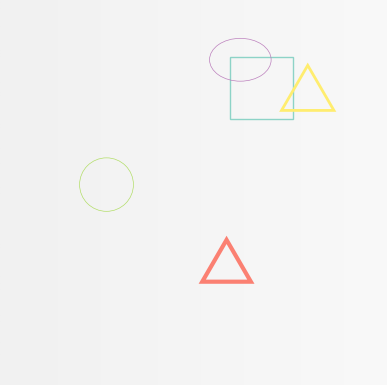[{"shape": "square", "thickness": 1, "radius": 0.4, "center": [0.675, 0.771]}, {"shape": "triangle", "thickness": 3, "radius": 0.36, "center": [0.585, 0.305]}, {"shape": "circle", "thickness": 0.5, "radius": 0.35, "center": [0.275, 0.521]}, {"shape": "oval", "thickness": 0.5, "radius": 0.4, "center": [0.62, 0.845]}, {"shape": "triangle", "thickness": 2, "radius": 0.39, "center": [0.794, 0.752]}]